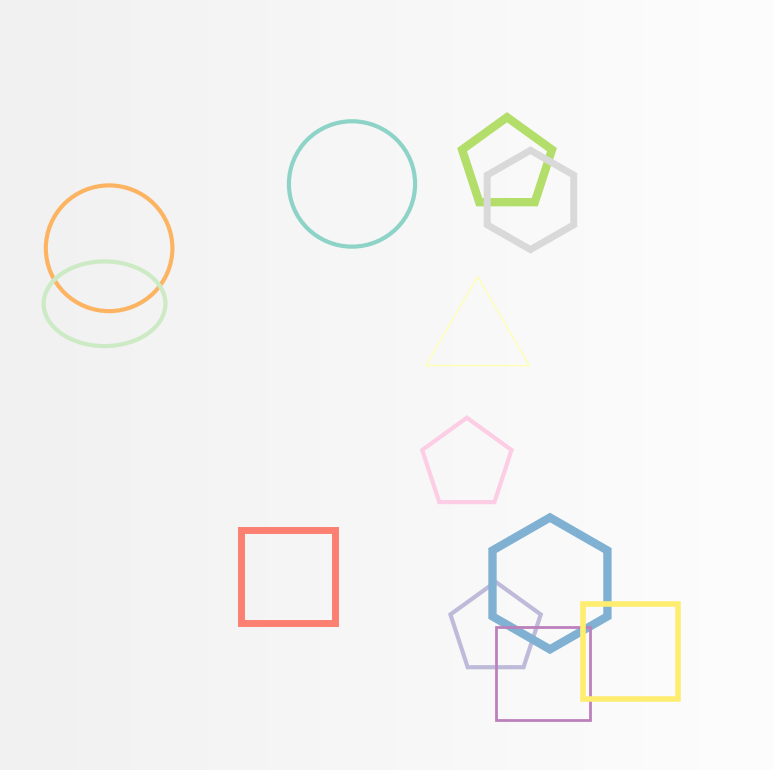[{"shape": "circle", "thickness": 1.5, "radius": 0.41, "center": [0.454, 0.761]}, {"shape": "triangle", "thickness": 0.5, "radius": 0.39, "center": [0.616, 0.564]}, {"shape": "pentagon", "thickness": 1.5, "radius": 0.31, "center": [0.639, 0.183]}, {"shape": "square", "thickness": 2.5, "radius": 0.3, "center": [0.371, 0.251]}, {"shape": "hexagon", "thickness": 3, "radius": 0.43, "center": [0.71, 0.242]}, {"shape": "circle", "thickness": 1.5, "radius": 0.41, "center": [0.141, 0.678]}, {"shape": "pentagon", "thickness": 3, "radius": 0.3, "center": [0.654, 0.787]}, {"shape": "pentagon", "thickness": 1.5, "radius": 0.3, "center": [0.602, 0.397]}, {"shape": "hexagon", "thickness": 2.5, "radius": 0.32, "center": [0.684, 0.74]}, {"shape": "square", "thickness": 1, "radius": 0.3, "center": [0.701, 0.125]}, {"shape": "oval", "thickness": 1.5, "radius": 0.39, "center": [0.135, 0.606]}, {"shape": "square", "thickness": 2, "radius": 0.31, "center": [0.814, 0.154]}]